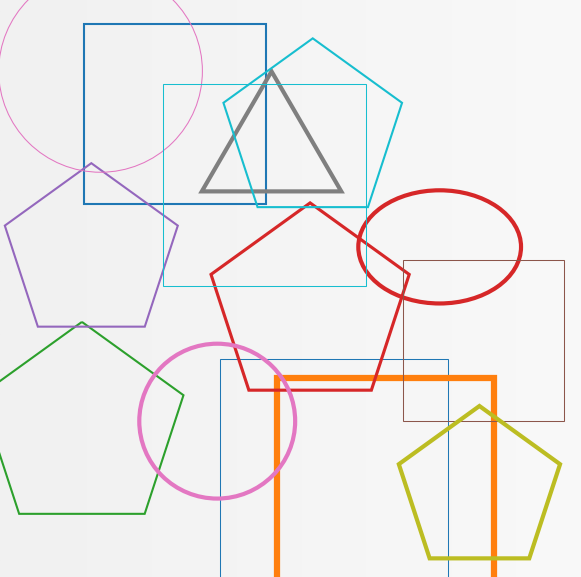[{"shape": "square", "thickness": 1, "radius": 0.78, "center": [0.301, 0.802]}, {"shape": "square", "thickness": 0.5, "radius": 0.98, "center": [0.574, 0.181]}, {"shape": "square", "thickness": 3, "radius": 0.93, "center": [0.663, 0.159]}, {"shape": "pentagon", "thickness": 1, "radius": 0.92, "center": [0.141, 0.258]}, {"shape": "oval", "thickness": 2, "radius": 0.7, "center": [0.756, 0.572]}, {"shape": "pentagon", "thickness": 1.5, "radius": 0.9, "center": [0.534, 0.469]}, {"shape": "pentagon", "thickness": 1, "radius": 0.78, "center": [0.157, 0.56]}, {"shape": "square", "thickness": 0.5, "radius": 0.7, "center": [0.832, 0.41]}, {"shape": "circle", "thickness": 0.5, "radius": 0.88, "center": [0.173, 0.876]}, {"shape": "circle", "thickness": 2, "radius": 0.67, "center": [0.374, 0.27]}, {"shape": "triangle", "thickness": 2, "radius": 0.69, "center": [0.467, 0.737]}, {"shape": "pentagon", "thickness": 2, "radius": 0.73, "center": [0.825, 0.15]}, {"shape": "square", "thickness": 0.5, "radius": 0.88, "center": [0.455, 0.679]}, {"shape": "pentagon", "thickness": 1, "radius": 0.81, "center": [0.538, 0.771]}]